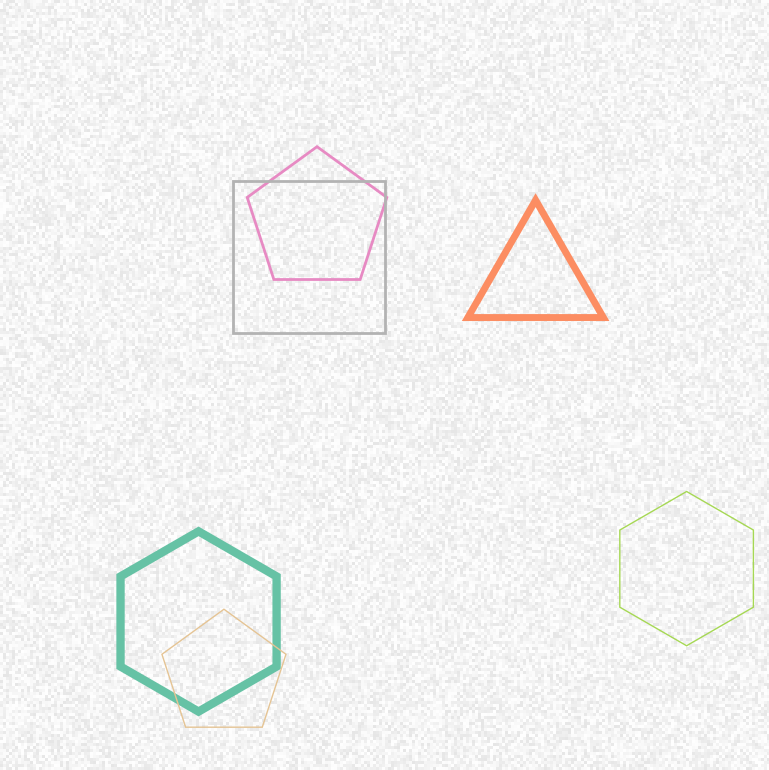[{"shape": "hexagon", "thickness": 3, "radius": 0.59, "center": [0.258, 0.193]}, {"shape": "triangle", "thickness": 2.5, "radius": 0.51, "center": [0.696, 0.638]}, {"shape": "pentagon", "thickness": 1, "radius": 0.48, "center": [0.412, 0.714]}, {"shape": "hexagon", "thickness": 0.5, "radius": 0.5, "center": [0.892, 0.262]}, {"shape": "pentagon", "thickness": 0.5, "radius": 0.42, "center": [0.291, 0.124]}, {"shape": "square", "thickness": 1, "radius": 0.49, "center": [0.402, 0.667]}]